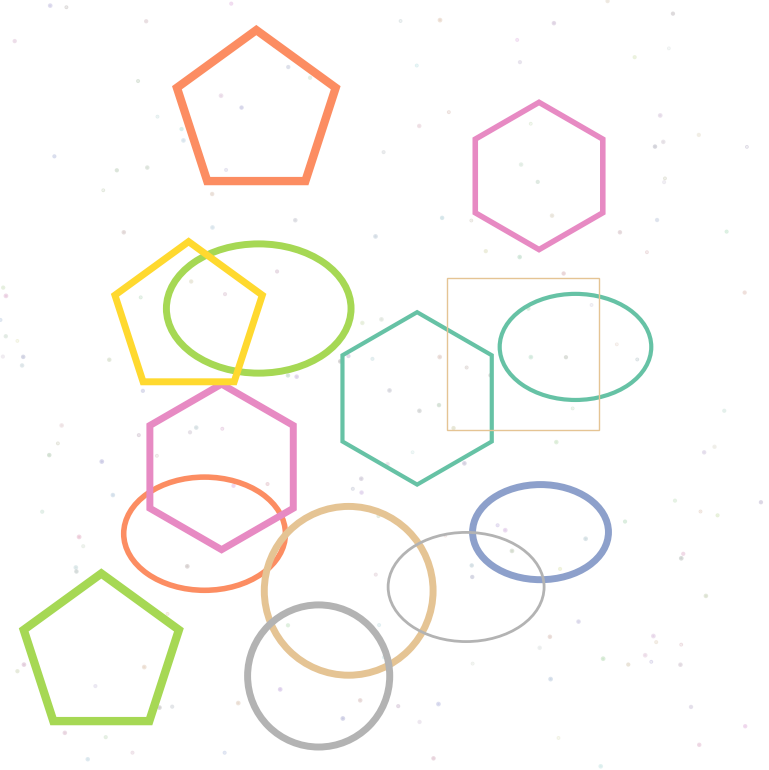[{"shape": "hexagon", "thickness": 1.5, "radius": 0.56, "center": [0.542, 0.483]}, {"shape": "oval", "thickness": 1.5, "radius": 0.49, "center": [0.747, 0.549]}, {"shape": "pentagon", "thickness": 3, "radius": 0.54, "center": [0.333, 0.853]}, {"shape": "oval", "thickness": 2, "radius": 0.53, "center": [0.266, 0.307]}, {"shape": "oval", "thickness": 2.5, "radius": 0.44, "center": [0.702, 0.309]}, {"shape": "hexagon", "thickness": 2, "radius": 0.48, "center": [0.7, 0.771]}, {"shape": "hexagon", "thickness": 2.5, "radius": 0.54, "center": [0.288, 0.394]}, {"shape": "pentagon", "thickness": 3, "radius": 0.53, "center": [0.132, 0.149]}, {"shape": "oval", "thickness": 2.5, "radius": 0.6, "center": [0.336, 0.599]}, {"shape": "pentagon", "thickness": 2.5, "radius": 0.5, "center": [0.245, 0.586]}, {"shape": "square", "thickness": 0.5, "radius": 0.49, "center": [0.679, 0.54]}, {"shape": "circle", "thickness": 2.5, "radius": 0.55, "center": [0.453, 0.233]}, {"shape": "circle", "thickness": 2.5, "radius": 0.46, "center": [0.414, 0.122]}, {"shape": "oval", "thickness": 1, "radius": 0.51, "center": [0.605, 0.238]}]